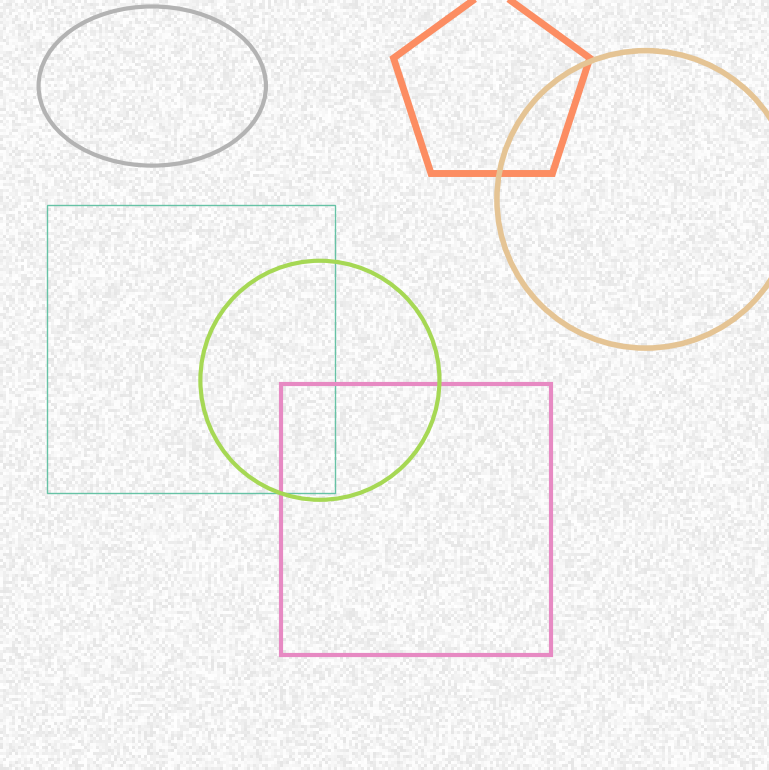[{"shape": "square", "thickness": 0.5, "radius": 0.94, "center": [0.248, 0.546]}, {"shape": "pentagon", "thickness": 2.5, "radius": 0.67, "center": [0.639, 0.883]}, {"shape": "square", "thickness": 1.5, "radius": 0.88, "center": [0.541, 0.325]}, {"shape": "circle", "thickness": 1.5, "radius": 0.78, "center": [0.415, 0.506]}, {"shape": "circle", "thickness": 2, "radius": 0.97, "center": [0.839, 0.741]}, {"shape": "oval", "thickness": 1.5, "radius": 0.74, "center": [0.198, 0.888]}]